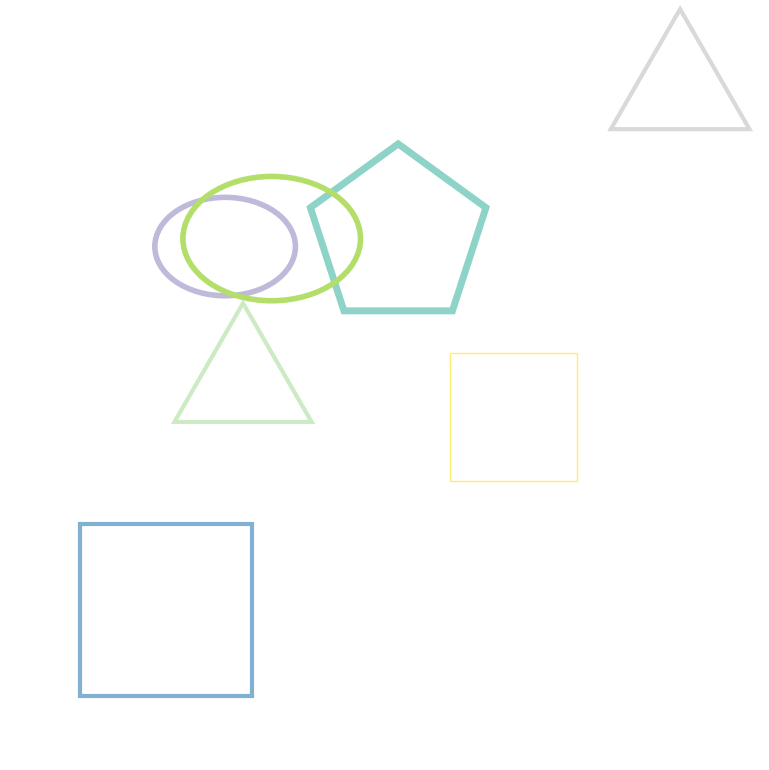[{"shape": "pentagon", "thickness": 2.5, "radius": 0.6, "center": [0.517, 0.693]}, {"shape": "oval", "thickness": 2, "radius": 0.46, "center": [0.292, 0.68]}, {"shape": "square", "thickness": 1.5, "radius": 0.56, "center": [0.215, 0.208]}, {"shape": "oval", "thickness": 2, "radius": 0.58, "center": [0.353, 0.69]}, {"shape": "triangle", "thickness": 1.5, "radius": 0.52, "center": [0.883, 0.884]}, {"shape": "triangle", "thickness": 1.5, "radius": 0.51, "center": [0.316, 0.503]}, {"shape": "square", "thickness": 0.5, "radius": 0.41, "center": [0.667, 0.458]}]